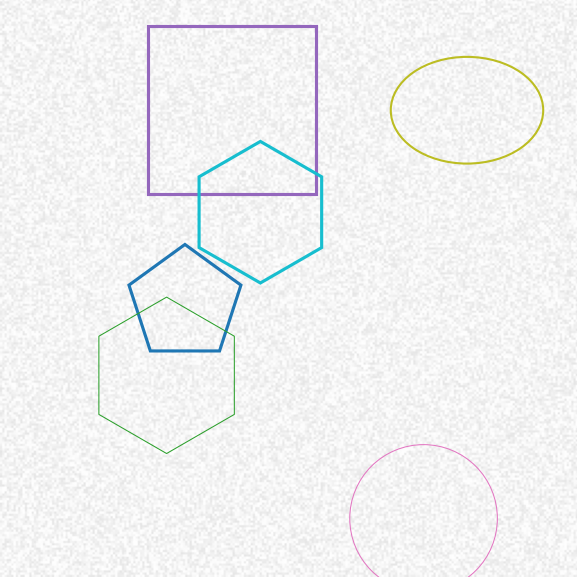[{"shape": "pentagon", "thickness": 1.5, "radius": 0.51, "center": [0.32, 0.474]}, {"shape": "hexagon", "thickness": 0.5, "radius": 0.68, "center": [0.288, 0.349]}, {"shape": "square", "thickness": 1.5, "radius": 0.73, "center": [0.402, 0.808]}, {"shape": "circle", "thickness": 0.5, "radius": 0.64, "center": [0.733, 0.101]}, {"shape": "oval", "thickness": 1, "radius": 0.66, "center": [0.809, 0.808]}, {"shape": "hexagon", "thickness": 1.5, "radius": 0.61, "center": [0.451, 0.632]}]